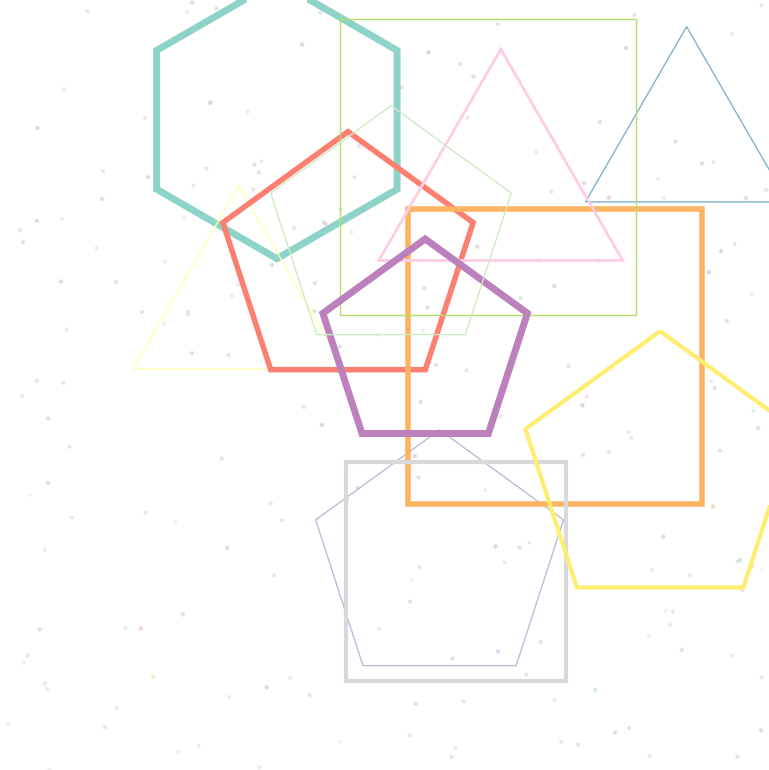[{"shape": "hexagon", "thickness": 2.5, "radius": 0.9, "center": [0.36, 0.844]}, {"shape": "triangle", "thickness": 0.5, "radius": 0.79, "center": [0.31, 0.6]}, {"shape": "pentagon", "thickness": 0.5, "radius": 0.85, "center": [0.571, 0.273]}, {"shape": "pentagon", "thickness": 2, "radius": 0.85, "center": [0.452, 0.658]}, {"shape": "triangle", "thickness": 0.5, "radius": 0.76, "center": [0.892, 0.814]}, {"shape": "square", "thickness": 2, "radius": 0.96, "center": [0.721, 0.537]}, {"shape": "square", "thickness": 0.5, "radius": 0.96, "center": [0.634, 0.783]}, {"shape": "triangle", "thickness": 1, "radius": 0.91, "center": [0.65, 0.753]}, {"shape": "square", "thickness": 1.5, "radius": 0.71, "center": [0.592, 0.258]}, {"shape": "pentagon", "thickness": 2.5, "radius": 0.7, "center": [0.552, 0.55]}, {"shape": "pentagon", "thickness": 0.5, "radius": 0.82, "center": [0.508, 0.698]}, {"shape": "pentagon", "thickness": 1.5, "radius": 0.92, "center": [0.857, 0.386]}]